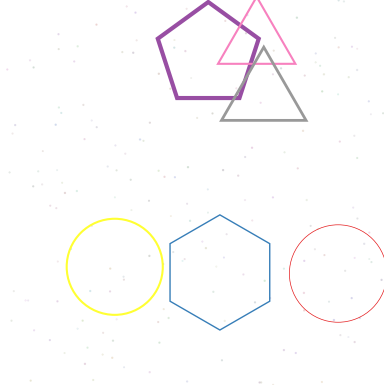[{"shape": "circle", "thickness": 0.5, "radius": 0.63, "center": [0.878, 0.29]}, {"shape": "hexagon", "thickness": 1, "radius": 0.75, "center": [0.571, 0.292]}, {"shape": "pentagon", "thickness": 3, "radius": 0.69, "center": [0.541, 0.857]}, {"shape": "circle", "thickness": 1.5, "radius": 0.62, "center": [0.298, 0.307]}, {"shape": "triangle", "thickness": 1.5, "radius": 0.58, "center": [0.667, 0.892]}, {"shape": "triangle", "thickness": 2, "radius": 0.63, "center": [0.685, 0.751]}]